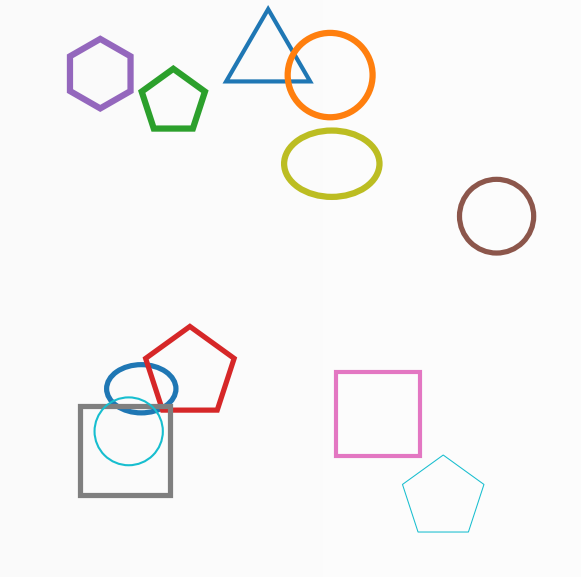[{"shape": "triangle", "thickness": 2, "radius": 0.42, "center": [0.461, 0.9]}, {"shape": "oval", "thickness": 2.5, "radius": 0.3, "center": [0.243, 0.326]}, {"shape": "circle", "thickness": 3, "radius": 0.37, "center": [0.568, 0.869]}, {"shape": "pentagon", "thickness": 3, "radius": 0.29, "center": [0.298, 0.823]}, {"shape": "pentagon", "thickness": 2.5, "radius": 0.4, "center": [0.327, 0.354]}, {"shape": "hexagon", "thickness": 3, "radius": 0.3, "center": [0.172, 0.872]}, {"shape": "circle", "thickness": 2.5, "radius": 0.32, "center": [0.854, 0.625]}, {"shape": "square", "thickness": 2, "radius": 0.36, "center": [0.65, 0.282]}, {"shape": "square", "thickness": 2.5, "radius": 0.39, "center": [0.215, 0.219]}, {"shape": "oval", "thickness": 3, "radius": 0.41, "center": [0.571, 0.716]}, {"shape": "pentagon", "thickness": 0.5, "radius": 0.37, "center": [0.763, 0.138]}, {"shape": "circle", "thickness": 1, "radius": 0.29, "center": [0.221, 0.252]}]